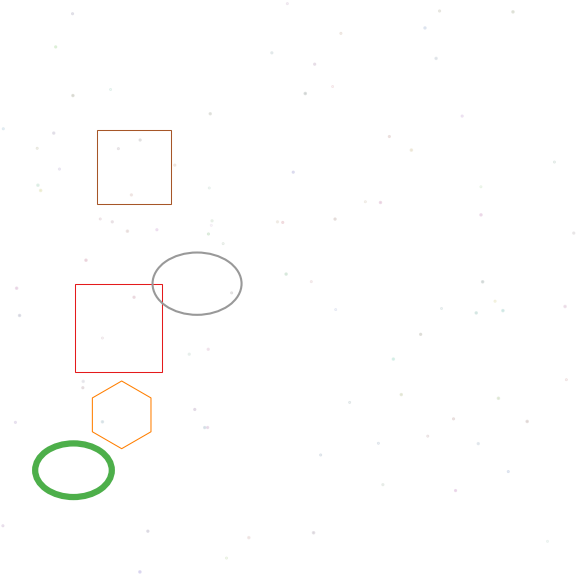[{"shape": "square", "thickness": 0.5, "radius": 0.38, "center": [0.205, 0.431]}, {"shape": "oval", "thickness": 3, "radius": 0.33, "center": [0.127, 0.185]}, {"shape": "hexagon", "thickness": 0.5, "radius": 0.29, "center": [0.211, 0.281]}, {"shape": "square", "thickness": 0.5, "radius": 0.32, "center": [0.233, 0.71]}, {"shape": "oval", "thickness": 1, "radius": 0.39, "center": [0.341, 0.508]}]